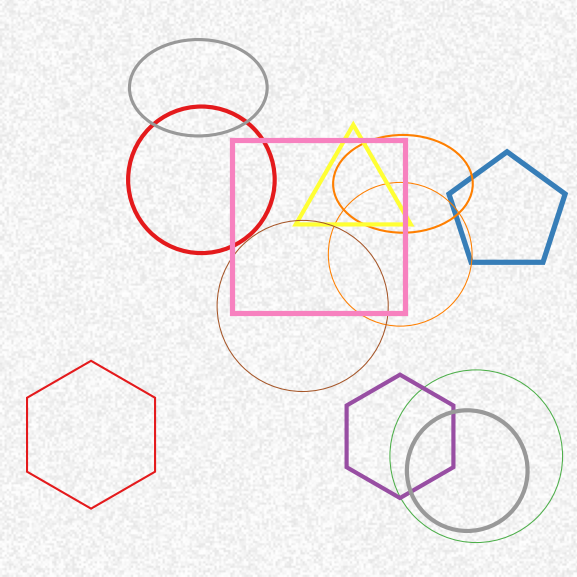[{"shape": "hexagon", "thickness": 1, "radius": 0.64, "center": [0.158, 0.246]}, {"shape": "circle", "thickness": 2, "radius": 0.63, "center": [0.349, 0.688]}, {"shape": "pentagon", "thickness": 2.5, "radius": 0.53, "center": [0.878, 0.631]}, {"shape": "circle", "thickness": 0.5, "radius": 0.75, "center": [0.825, 0.209]}, {"shape": "hexagon", "thickness": 2, "radius": 0.53, "center": [0.693, 0.244]}, {"shape": "circle", "thickness": 0.5, "radius": 0.62, "center": [0.693, 0.559]}, {"shape": "oval", "thickness": 1, "radius": 0.6, "center": [0.698, 0.681]}, {"shape": "triangle", "thickness": 2, "radius": 0.58, "center": [0.612, 0.668]}, {"shape": "circle", "thickness": 0.5, "radius": 0.74, "center": [0.524, 0.469]}, {"shape": "square", "thickness": 2.5, "radius": 0.75, "center": [0.552, 0.607]}, {"shape": "oval", "thickness": 1.5, "radius": 0.6, "center": [0.343, 0.847]}, {"shape": "circle", "thickness": 2, "radius": 0.52, "center": [0.809, 0.184]}]